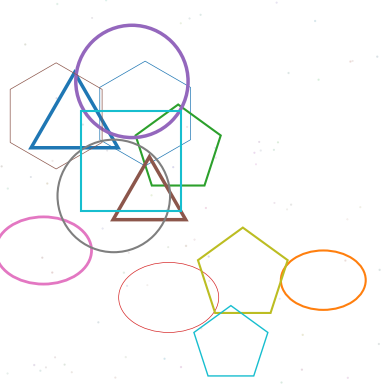[{"shape": "hexagon", "thickness": 0.5, "radius": 0.68, "center": [0.377, 0.705]}, {"shape": "triangle", "thickness": 2.5, "radius": 0.65, "center": [0.194, 0.681]}, {"shape": "oval", "thickness": 1.5, "radius": 0.55, "center": [0.84, 0.272]}, {"shape": "pentagon", "thickness": 1.5, "radius": 0.58, "center": [0.463, 0.612]}, {"shape": "oval", "thickness": 0.5, "radius": 0.65, "center": [0.438, 0.227]}, {"shape": "circle", "thickness": 2.5, "radius": 0.73, "center": [0.343, 0.789]}, {"shape": "hexagon", "thickness": 0.5, "radius": 0.69, "center": [0.146, 0.699]}, {"shape": "triangle", "thickness": 2.5, "radius": 0.54, "center": [0.388, 0.484]}, {"shape": "oval", "thickness": 2, "radius": 0.62, "center": [0.113, 0.349]}, {"shape": "circle", "thickness": 1.5, "radius": 0.73, "center": [0.296, 0.491]}, {"shape": "pentagon", "thickness": 1.5, "radius": 0.61, "center": [0.631, 0.286]}, {"shape": "square", "thickness": 1.5, "radius": 0.65, "center": [0.34, 0.582]}, {"shape": "pentagon", "thickness": 1, "radius": 0.5, "center": [0.6, 0.105]}]